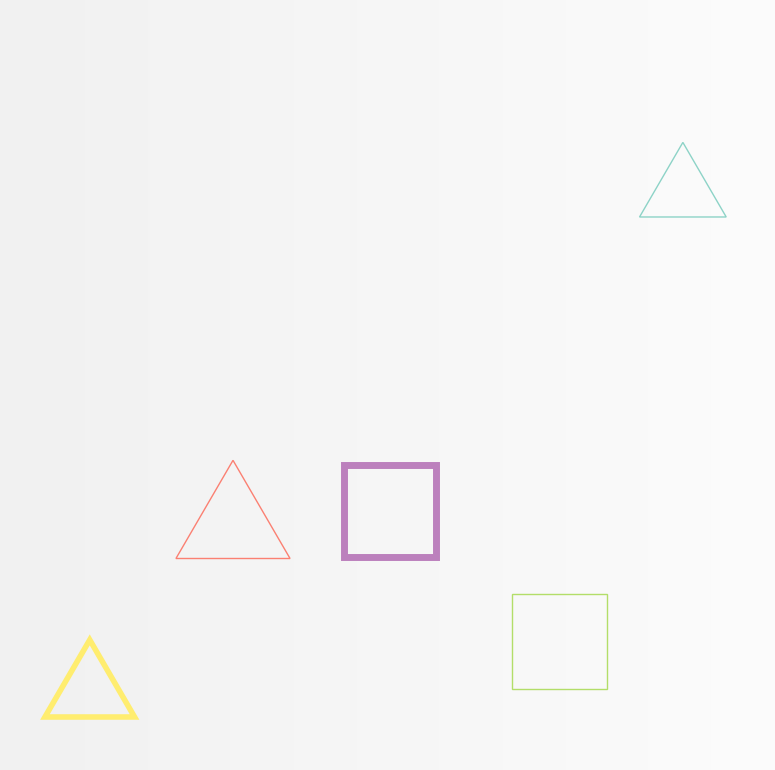[{"shape": "triangle", "thickness": 0.5, "radius": 0.32, "center": [0.881, 0.75]}, {"shape": "triangle", "thickness": 0.5, "radius": 0.43, "center": [0.301, 0.317]}, {"shape": "square", "thickness": 0.5, "radius": 0.31, "center": [0.722, 0.167]}, {"shape": "square", "thickness": 2.5, "radius": 0.3, "center": [0.503, 0.336]}, {"shape": "triangle", "thickness": 2, "radius": 0.33, "center": [0.116, 0.102]}]